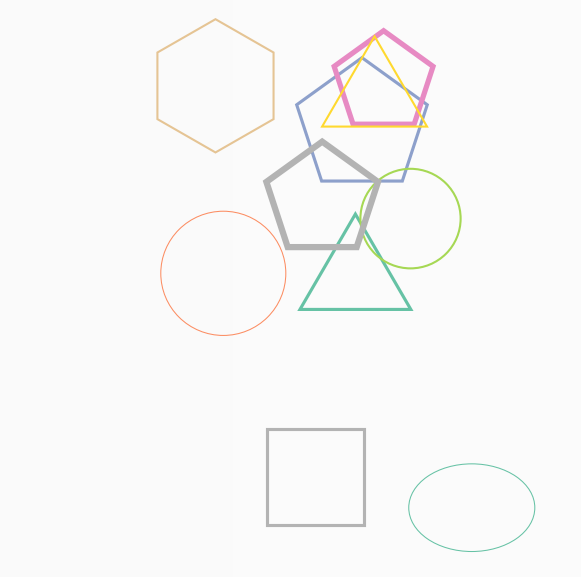[{"shape": "oval", "thickness": 0.5, "radius": 0.54, "center": [0.812, 0.12]}, {"shape": "triangle", "thickness": 1.5, "radius": 0.55, "center": [0.611, 0.518]}, {"shape": "circle", "thickness": 0.5, "radius": 0.54, "center": [0.384, 0.526]}, {"shape": "pentagon", "thickness": 1.5, "radius": 0.59, "center": [0.623, 0.781]}, {"shape": "pentagon", "thickness": 2.5, "radius": 0.45, "center": [0.66, 0.856]}, {"shape": "circle", "thickness": 1, "radius": 0.43, "center": [0.706, 0.621]}, {"shape": "triangle", "thickness": 1, "radius": 0.52, "center": [0.644, 0.832]}, {"shape": "hexagon", "thickness": 1, "radius": 0.58, "center": [0.371, 0.851]}, {"shape": "square", "thickness": 1.5, "radius": 0.42, "center": [0.543, 0.173]}, {"shape": "pentagon", "thickness": 3, "radius": 0.5, "center": [0.554, 0.653]}]